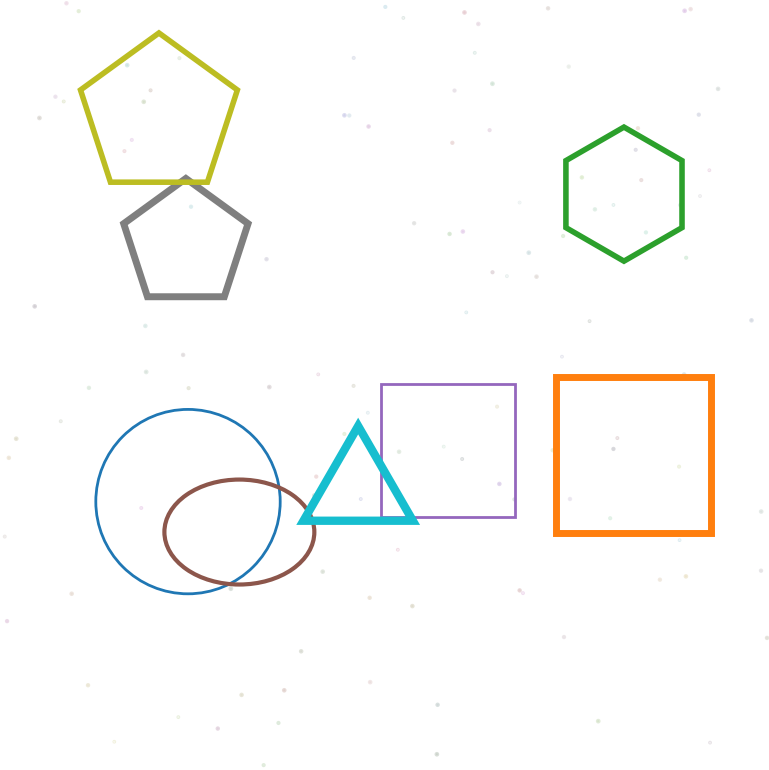[{"shape": "circle", "thickness": 1, "radius": 0.6, "center": [0.244, 0.349]}, {"shape": "square", "thickness": 2.5, "radius": 0.51, "center": [0.823, 0.409]}, {"shape": "hexagon", "thickness": 2, "radius": 0.44, "center": [0.81, 0.748]}, {"shape": "square", "thickness": 1, "radius": 0.43, "center": [0.582, 0.415]}, {"shape": "oval", "thickness": 1.5, "radius": 0.49, "center": [0.311, 0.309]}, {"shape": "pentagon", "thickness": 2.5, "radius": 0.42, "center": [0.241, 0.683]}, {"shape": "pentagon", "thickness": 2, "radius": 0.54, "center": [0.206, 0.85]}, {"shape": "triangle", "thickness": 3, "radius": 0.41, "center": [0.465, 0.365]}]